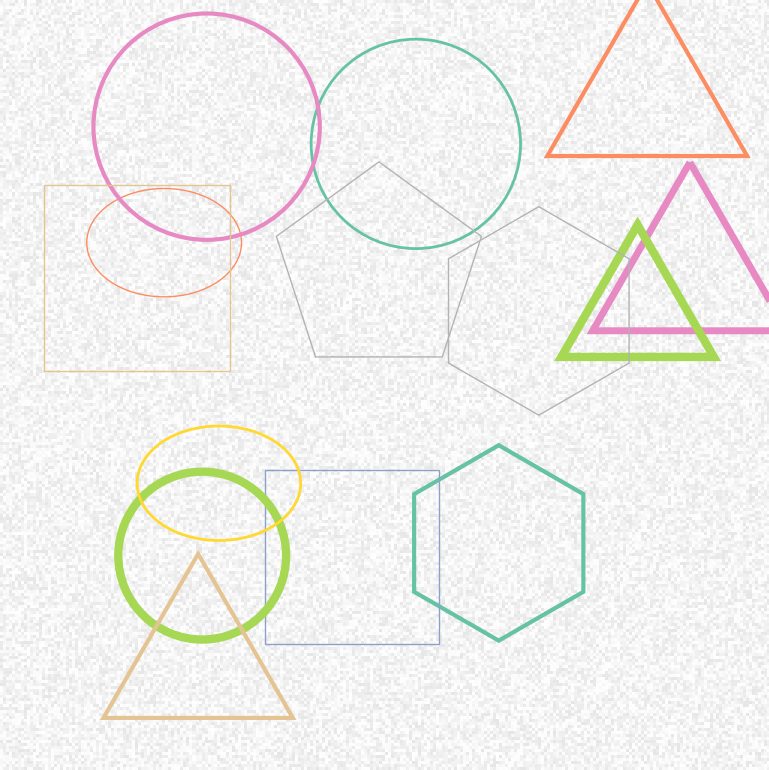[{"shape": "circle", "thickness": 1, "radius": 0.68, "center": [0.54, 0.813]}, {"shape": "hexagon", "thickness": 1.5, "radius": 0.63, "center": [0.648, 0.295]}, {"shape": "triangle", "thickness": 1.5, "radius": 0.75, "center": [0.841, 0.872]}, {"shape": "oval", "thickness": 0.5, "radius": 0.5, "center": [0.213, 0.685]}, {"shape": "square", "thickness": 0.5, "radius": 0.56, "center": [0.457, 0.277]}, {"shape": "triangle", "thickness": 2.5, "radius": 0.73, "center": [0.896, 0.643]}, {"shape": "circle", "thickness": 1.5, "radius": 0.73, "center": [0.268, 0.835]}, {"shape": "triangle", "thickness": 3, "radius": 0.57, "center": [0.828, 0.594]}, {"shape": "circle", "thickness": 3, "radius": 0.54, "center": [0.263, 0.278]}, {"shape": "oval", "thickness": 1, "radius": 0.53, "center": [0.284, 0.372]}, {"shape": "square", "thickness": 0.5, "radius": 0.6, "center": [0.178, 0.639]}, {"shape": "triangle", "thickness": 1.5, "radius": 0.71, "center": [0.257, 0.139]}, {"shape": "hexagon", "thickness": 0.5, "radius": 0.68, "center": [0.7, 0.596]}, {"shape": "pentagon", "thickness": 0.5, "radius": 0.7, "center": [0.492, 0.65]}]